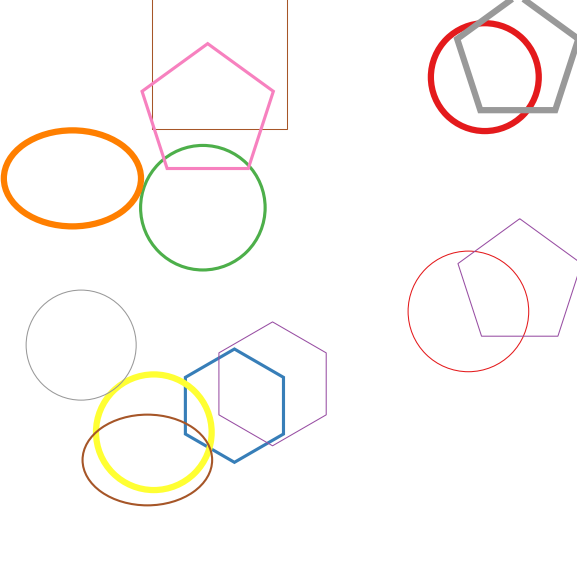[{"shape": "circle", "thickness": 0.5, "radius": 0.52, "center": [0.811, 0.46]}, {"shape": "circle", "thickness": 3, "radius": 0.47, "center": [0.84, 0.866]}, {"shape": "hexagon", "thickness": 1.5, "radius": 0.49, "center": [0.406, 0.297]}, {"shape": "circle", "thickness": 1.5, "radius": 0.54, "center": [0.351, 0.639]}, {"shape": "hexagon", "thickness": 0.5, "radius": 0.54, "center": [0.472, 0.334]}, {"shape": "pentagon", "thickness": 0.5, "radius": 0.56, "center": [0.9, 0.508]}, {"shape": "oval", "thickness": 3, "radius": 0.59, "center": [0.125, 0.69]}, {"shape": "circle", "thickness": 3, "radius": 0.5, "center": [0.266, 0.251]}, {"shape": "square", "thickness": 0.5, "radius": 0.58, "center": [0.38, 0.892]}, {"shape": "oval", "thickness": 1, "radius": 0.56, "center": [0.255, 0.203]}, {"shape": "pentagon", "thickness": 1.5, "radius": 0.6, "center": [0.36, 0.804]}, {"shape": "pentagon", "thickness": 3, "radius": 0.55, "center": [0.897, 0.898]}, {"shape": "circle", "thickness": 0.5, "radius": 0.48, "center": [0.141, 0.402]}]